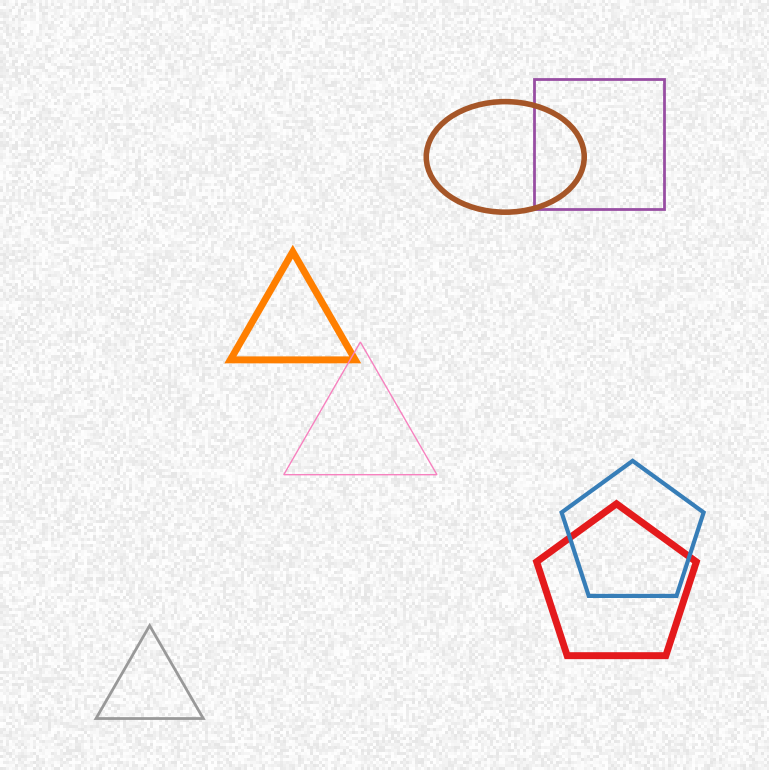[{"shape": "pentagon", "thickness": 2.5, "radius": 0.55, "center": [0.801, 0.237]}, {"shape": "pentagon", "thickness": 1.5, "radius": 0.48, "center": [0.822, 0.305]}, {"shape": "square", "thickness": 1, "radius": 0.42, "center": [0.778, 0.813]}, {"shape": "triangle", "thickness": 2.5, "radius": 0.47, "center": [0.38, 0.579]}, {"shape": "oval", "thickness": 2, "radius": 0.51, "center": [0.656, 0.796]}, {"shape": "triangle", "thickness": 0.5, "radius": 0.57, "center": [0.468, 0.441]}, {"shape": "triangle", "thickness": 1, "radius": 0.4, "center": [0.194, 0.107]}]